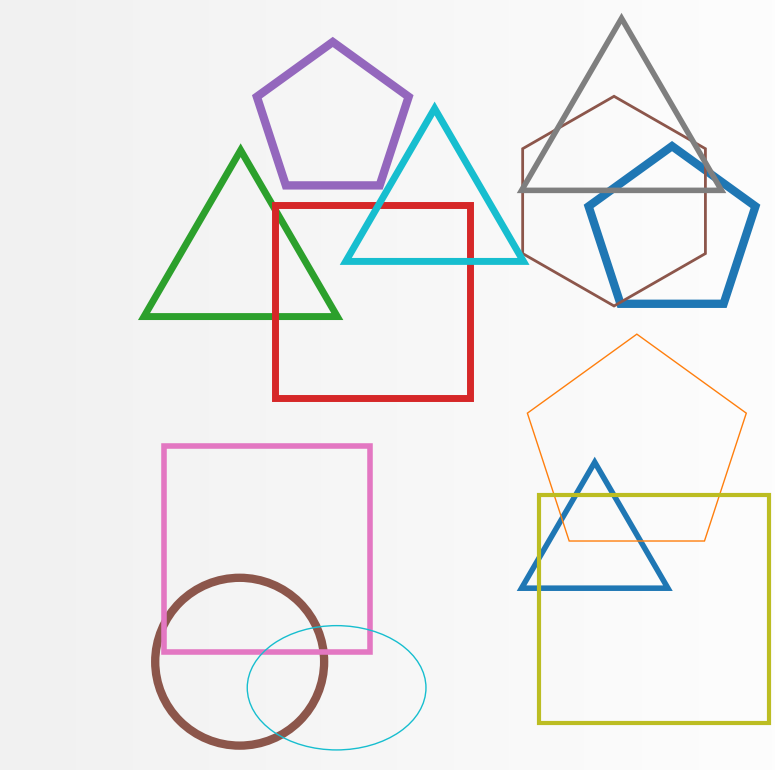[{"shape": "pentagon", "thickness": 3, "radius": 0.57, "center": [0.867, 0.697]}, {"shape": "triangle", "thickness": 2, "radius": 0.55, "center": [0.767, 0.291]}, {"shape": "pentagon", "thickness": 0.5, "radius": 0.74, "center": [0.822, 0.418]}, {"shape": "triangle", "thickness": 2.5, "radius": 0.72, "center": [0.311, 0.661]}, {"shape": "square", "thickness": 2.5, "radius": 0.63, "center": [0.481, 0.609]}, {"shape": "pentagon", "thickness": 3, "radius": 0.51, "center": [0.429, 0.843]}, {"shape": "hexagon", "thickness": 1, "radius": 0.68, "center": [0.792, 0.739]}, {"shape": "circle", "thickness": 3, "radius": 0.54, "center": [0.309, 0.141]}, {"shape": "square", "thickness": 2, "radius": 0.67, "center": [0.345, 0.287]}, {"shape": "triangle", "thickness": 2, "radius": 0.74, "center": [0.802, 0.827]}, {"shape": "square", "thickness": 1.5, "radius": 0.74, "center": [0.844, 0.209]}, {"shape": "oval", "thickness": 0.5, "radius": 0.58, "center": [0.434, 0.107]}, {"shape": "triangle", "thickness": 2.5, "radius": 0.66, "center": [0.561, 0.727]}]